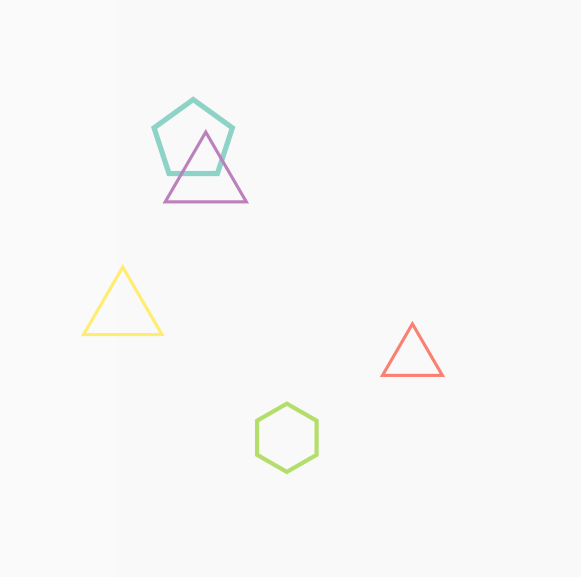[{"shape": "pentagon", "thickness": 2.5, "radius": 0.35, "center": [0.332, 0.756]}, {"shape": "triangle", "thickness": 1.5, "radius": 0.3, "center": [0.71, 0.379]}, {"shape": "hexagon", "thickness": 2, "radius": 0.3, "center": [0.493, 0.241]}, {"shape": "triangle", "thickness": 1.5, "radius": 0.4, "center": [0.354, 0.69]}, {"shape": "triangle", "thickness": 1.5, "radius": 0.39, "center": [0.211, 0.459]}]